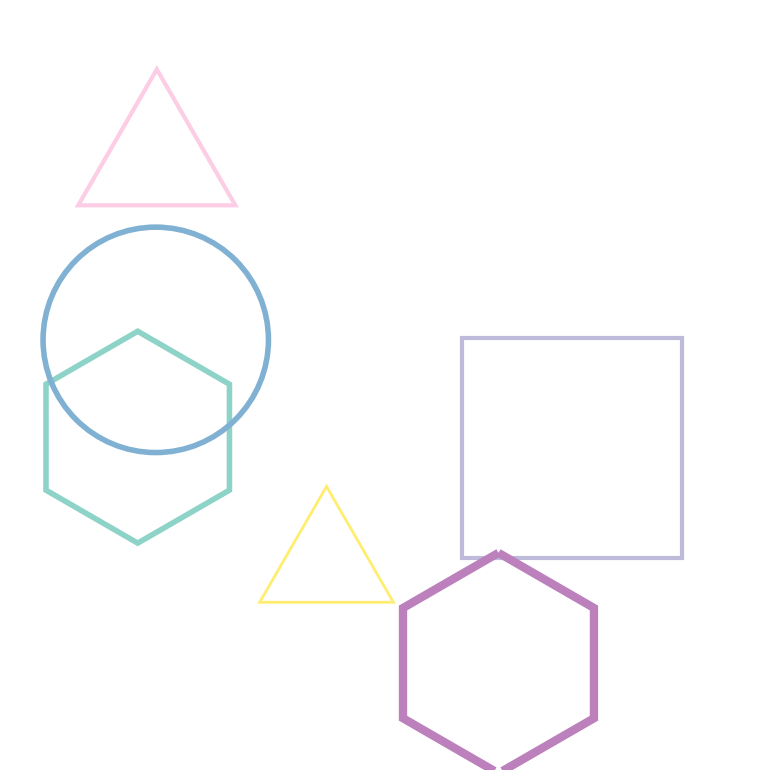[{"shape": "hexagon", "thickness": 2, "radius": 0.69, "center": [0.179, 0.432]}, {"shape": "square", "thickness": 1.5, "radius": 0.71, "center": [0.743, 0.418]}, {"shape": "circle", "thickness": 2, "radius": 0.73, "center": [0.202, 0.559]}, {"shape": "triangle", "thickness": 1.5, "radius": 0.59, "center": [0.204, 0.792]}, {"shape": "hexagon", "thickness": 3, "radius": 0.72, "center": [0.647, 0.139]}, {"shape": "triangle", "thickness": 1, "radius": 0.5, "center": [0.424, 0.268]}]